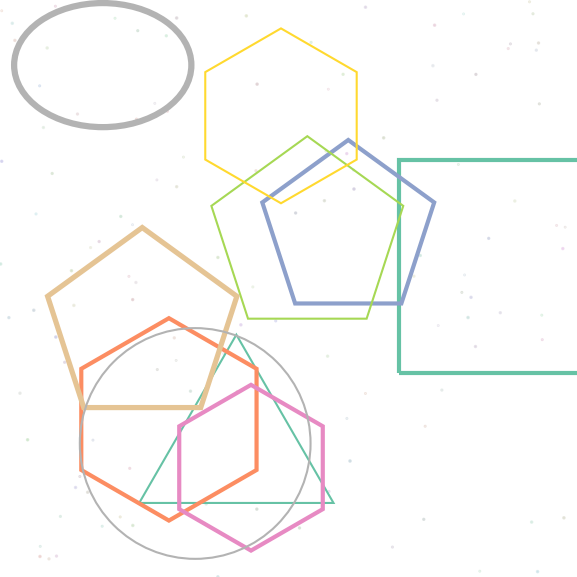[{"shape": "square", "thickness": 2, "radius": 0.92, "center": [0.875, 0.537]}, {"shape": "triangle", "thickness": 1, "radius": 0.97, "center": [0.409, 0.225]}, {"shape": "hexagon", "thickness": 2, "radius": 0.88, "center": [0.293, 0.273]}, {"shape": "pentagon", "thickness": 2, "radius": 0.78, "center": [0.603, 0.6]}, {"shape": "hexagon", "thickness": 2, "radius": 0.72, "center": [0.435, 0.189]}, {"shape": "pentagon", "thickness": 1, "radius": 0.87, "center": [0.532, 0.589]}, {"shape": "hexagon", "thickness": 1, "radius": 0.76, "center": [0.487, 0.799]}, {"shape": "pentagon", "thickness": 2.5, "radius": 0.86, "center": [0.246, 0.433]}, {"shape": "oval", "thickness": 3, "radius": 0.77, "center": [0.178, 0.886]}, {"shape": "circle", "thickness": 1, "radius": 1.0, "center": [0.338, 0.231]}]